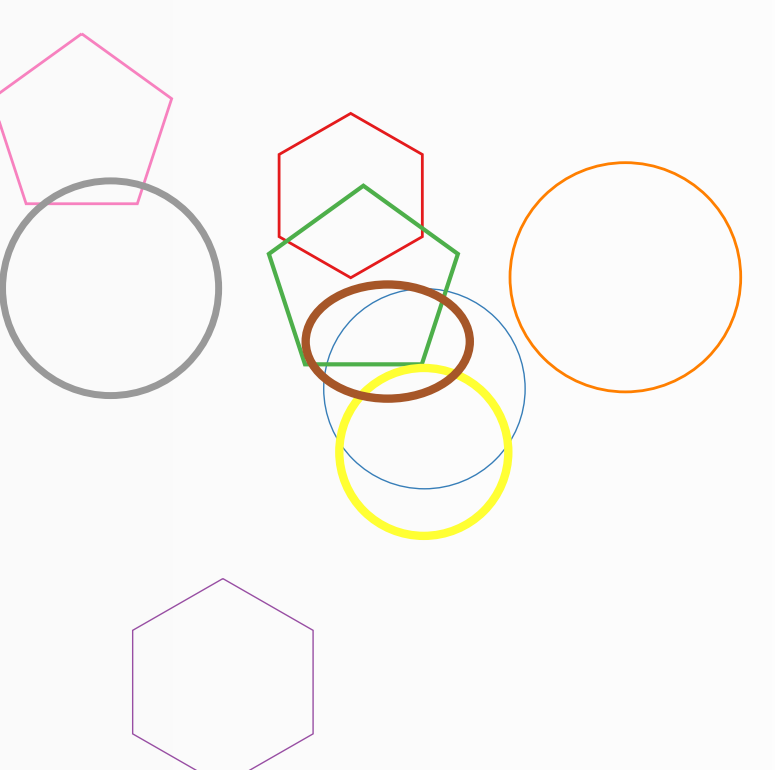[{"shape": "hexagon", "thickness": 1, "radius": 0.53, "center": [0.453, 0.746]}, {"shape": "circle", "thickness": 0.5, "radius": 0.65, "center": [0.548, 0.495]}, {"shape": "pentagon", "thickness": 1.5, "radius": 0.64, "center": [0.469, 0.631]}, {"shape": "hexagon", "thickness": 0.5, "radius": 0.67, "center": [0.288, 0.114]}, {"shape": "circle", "thickness": 1, "radius": 0.74, "center": [0.807, 0.64]}, {"shape": "circle", "thickness": 3, "radius": 0.55, "center": [0.547, 0.413]}, {"shape": "oval", "thickness": 3, "radius": 0.53, "center": [0.5, 0.556]}, {"shape": "pentagon", "thickness": 1, "radius": 0.61, "center": [0.105, 0.834]}, {"shape": "circle", "thickness": 2.5, "radius": 0.7, "center": [0.143, 0.626]}]